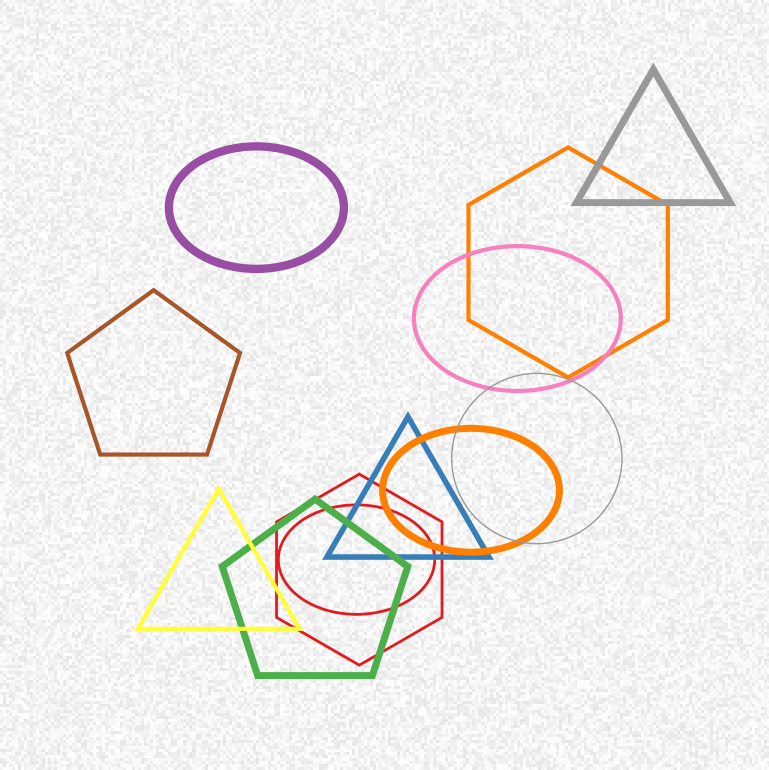[{"shape": "oval", "thickness": 1, "radius": 0.51, "center": [0.463, 0.273]}, {"shape": "hexagon", "thickness": 1, "radius": 0.62, "center": [0.467, 0.26]}, {"shape": "triangle", "thickness": 2, "radius": 0.61, "center": [0.53, 0.337]}, {"shape": "pentagon", "thickness": 2.5, "radius": 0.63, "center": [0.409, 0.225]}, {"shape": "oval", "thickness": 3, "radius": 0.57, "center": [0.333, 0.73]}, {"shape": "oval", "thickness": 2.5, "radius": 0.57, "center": [0.612, 0.363]}, {"shape": "hexagon", "thickness": 1.5, "radius": 0.75, "center": [0.738, 0.659]}, {"shape": "triangle", "thickness": 1.5, "radius": 0.61, "center": [0.284, 0.244]}, {"shape": "pentagon", "thickness": 1.5, "radius": 0.59, "center": [0.2, 0.505]}, {"shape": "oval", "thickness": 1.5, "radius": 0.67, "center": [0.672, 0.586]}, {"shape": "circle", "thickness": 0.5, "radius": 0.55, "center": [0.697, 0.405]}, {"shape": "triangle", "thickness": 2.5, "radius": 0.58, "center": [0.849, 0.794]}]